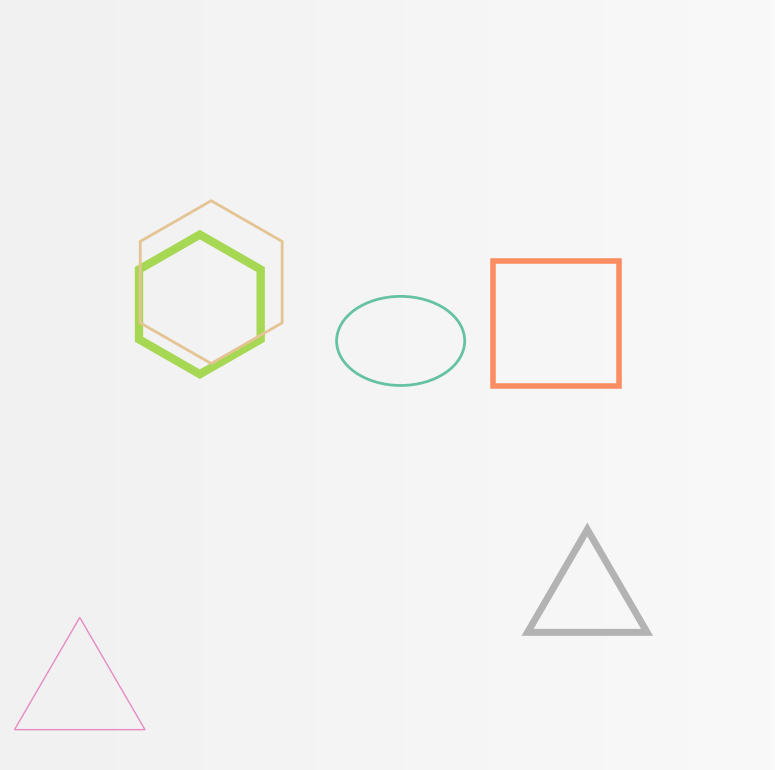[{"shape": "oval", "thickness": 1, "radius": 0.41, "center": [0.517, 0.557]}, {"shape": "square", "thickness": 2, "radius": 0.4, "center": [0.718, 0.58]}, {"shape": "triangle", "thickness": 0.5, "radius": 0.49, "center": [0.103, 0.101]}, {"shape": "hexagon", "thickness": 3, "radius": 0.45, "center": [0.258, 0.605]}, {"shape": "hexagon", "thickness": 1, "radius": 0.53, "center": [0.273, 0.634]}, {"shape": "triangle", "thickness": 2.5, "radius": 0.45, "center": [0.758, 0.223]}]